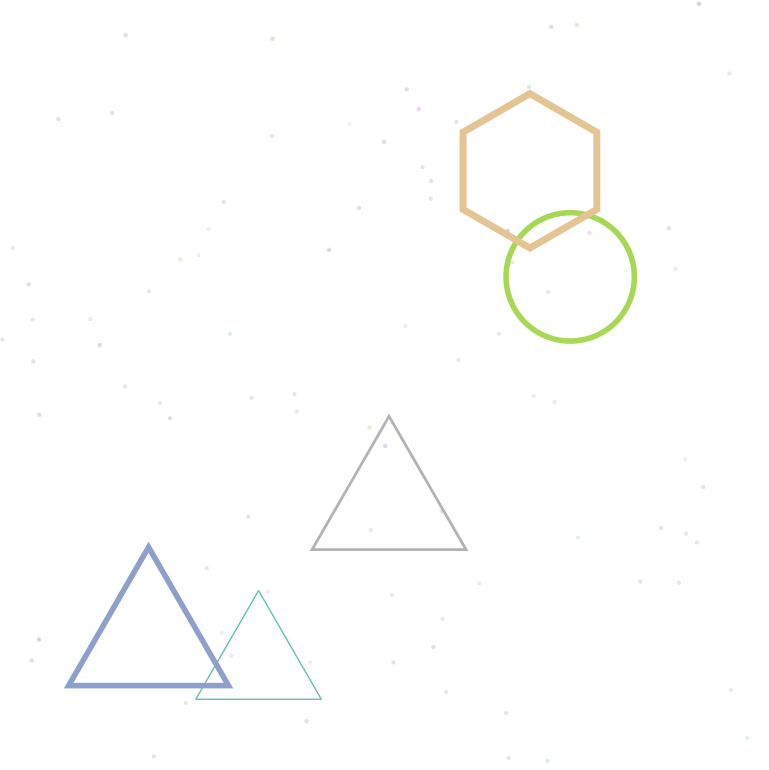[{"shape": "triangle", "thickness": 0.5, "radius": 0.47, "center": [0.336, 0.139]}, {"shape": "triangle", "thickness": 2, "radius": 0.6, "center": [0.193, 0.17]}, {"shape": "circle", "thickness": 2, "radius": 0.42, "center": [0.741, 0.64]}, {"shape": "hexagon", "thickness": 2.5, "radius": 0.5, "center": [0.688, 0.778]}, {"shape": "triangle", "thickness": 1, "radius": 0.58, "center": [0.505, 0.344]}]